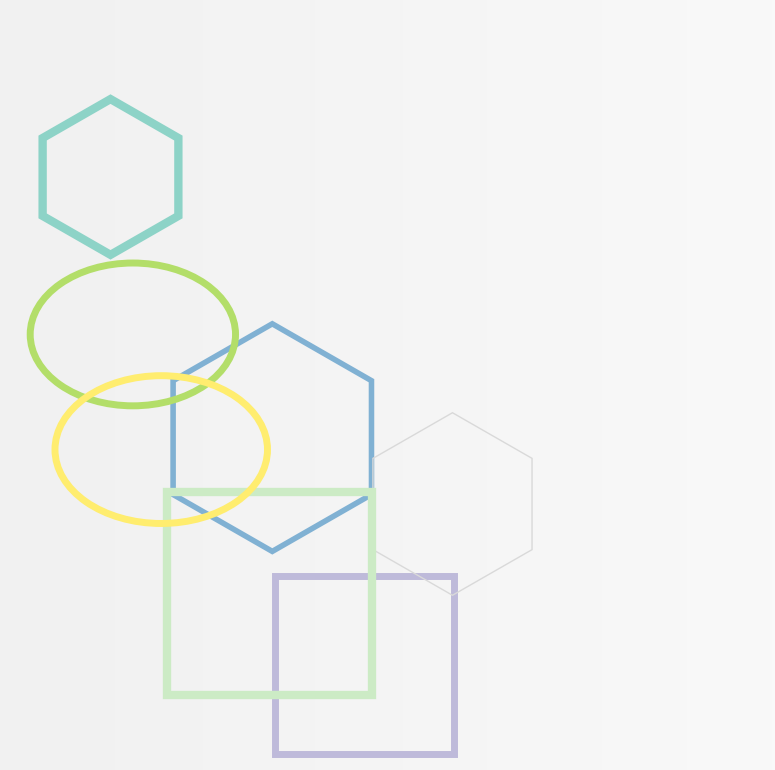[{"shape": "hexagon", "thickness": 3, "radius": 0.51, "center": [0.143, 0.77]}, {"shape": "square", "thickness": 2.5, "radius": 0.58, "center": [0.47, 0.137]}, {"shape": "hexagon", "thickness": 2, "radius": 0.74, "center": [0.351, 0.432]}, {"shape": "oval", "thickness": 2.5, "radius": 0.66, "center": [0.171, 0.566]}, {"shape": "hexagon", "thickness": 0.5, "radius": 0.59, "center": [0.584, 0.345]}, {"shape": "square", "thickness": 3, "radius": 0.66, "center": [0.348, 0.229]}, {"shape": "oval", "thickness": 2.5, "radius": 0.69, "center": [0.208, 0.416]}]